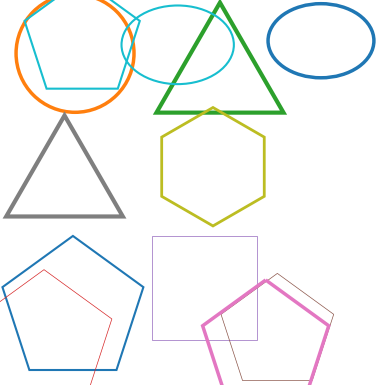[{"shape": "oval", "thickness": 2.5, "radius": 0.69, "center": [0.834, 0.894]}, {"shape": "pentagon", "thickness": 1.5, "radius": 0.96, "center": [0.189, 0.195]}, {"shape": "circle", "thickness": 2.5, "radius": 0.77, "center": [0.195, 0.861]}, {"shape": "triangle", "thickness": 3, "radius": 0.95, "center": [0.571, 0.803]}, {"shape": "pentagon", "thickness": 0.5, "radius": 0.93, "center": [0.114, 0.114]}, {"shape": "square", "thickness": 0.5, "radius": 0.68, "center": [0.531, 0.252]}, {"shape": "pentagon", "thickness": 0.5, "radius": 0.77, "center": [0.72, 0.136]}, {"shape": "pentagon", "thickness": 2.5, "radius": 0.86, "center": [0.69, 0.101]}, {"shape": "triangle", "thickness": 3, "radius": 0.87, "center": [0.168, 0.525]}, {"shape": "hexagon", "thickness": 2, "radius": 0.77, "center": [0.553, 0.567]}, {"shape": "oval", "thickness": 1.5, "radius": 0.73, "center": [0.462, 0.884]}, {"shape": "pentagon", "thickness": 1.5, "radius": 0.79, "center": [0.213, 0.897]}]